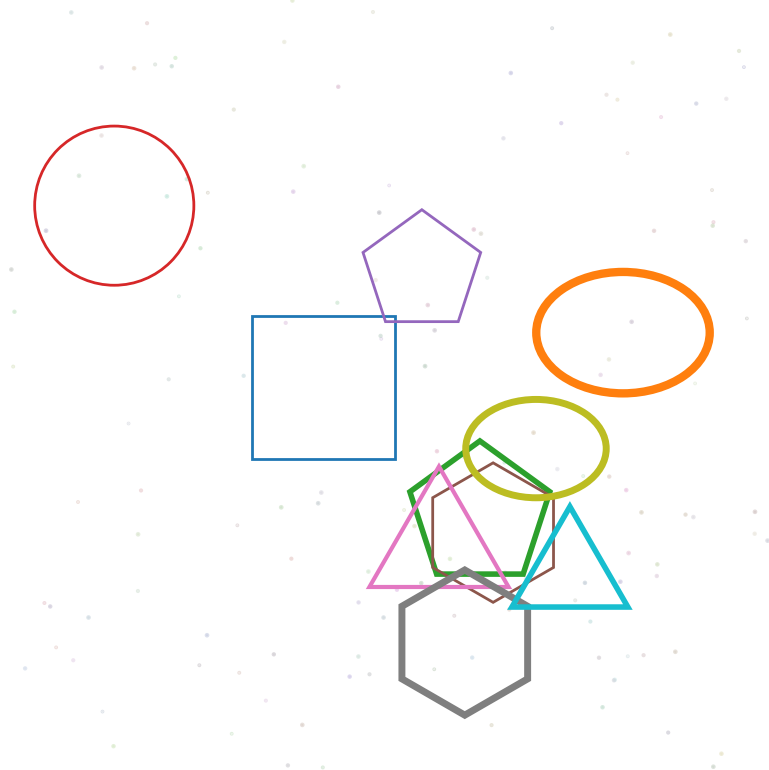[{"shape": "square", "thickness": 1, "radius": 0.46, "center": [0.42, 0.496]}, {"shape": "oval", "thickness": 3, "radius": 0.56, "center": [0.809, 0.568]}, {"shape": "pentagon", "thickness": 2, "radius": 0.48, "center": [0.623, 0.332]}, {"shape": "circle", "thickness": 1, "radius": 0.52, "center": [0.148, 0.733]}, {"shape": "pentagon", "thickness": 1, "radius": 0.4, "center": [0.548, 0.647]}, {"shape": "hexagon", "thickness": 1, "radius": 0.45, "center": [0.64, 0.308]}, {"shape": "triangle", "thickness": 1.5, "radius": 0.52, "center": [0.57, 0.29]}, {"shape": "hexagon", "thickness": 2.5, "radius": 0.47, "center": [0.604, 0.165]}, {"shape": "oval", "thickness": 2.5, "radius": 0.46, "center": [0.696, 0.417]}, {"shape": "triangle", "thickness": 2, "radius": 0.43, "center": [0.74, 0.255]}]